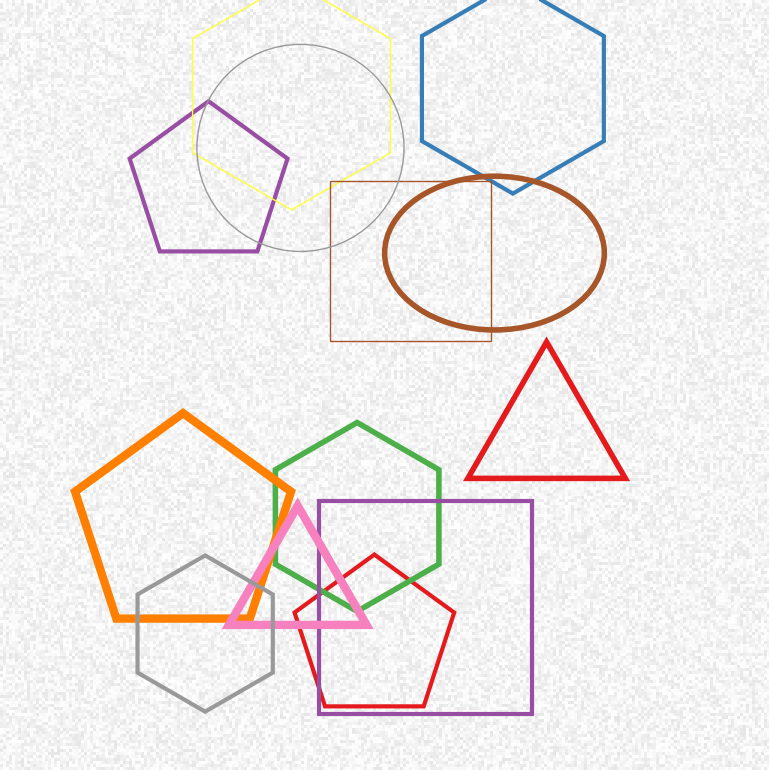[{"shape": "triangle", "thickness": 2, "radius": 0.59, "center": [0.71, 0.438]}, {"shape": "pentagon", "thickness": 1.5, "radius": 0.54, "center": [0.486, 0.171]}, {"shape": "hexagon", "thickness": 1.5, "radius": 0.68, "center": [0.666, 0.885]}, {"shape": "hexagon", "thickness": 2, "radius": 0.61, "center": [0.464, 0.329]}, {"shape": "pentagon", "thickness": 1.5, "radius": 0.54, "center": [0.271, 0.761]}, {"shape": "square", "thickness": 1.5, "radius": 0.69, "center": [0.552, 0.211]}, {"shape": "pentagon", "thickness": 3, "radius": 0.74, "center": [0.238, 0.316]}, {"shape": "hexagon", "thickness": 0.5, "radius": 0.74, "center": [0.379, 0.876]}, {"shape": "square", "thickness": 0.5, "radius": 0.52, "center": [0.533, 0.661]}, {"shape": "oval", "thickness": 2, "radius": 0.71, "center": [0.642, 0.671]}, {"shape": "triangle", "thickness": 3, "radius": 0.52, "center": [0.387, 0.24]}, {"shape": "hexagon", "thickness": 1.5, "radius": 0.51, "center": [0.266, 0.177]}, {"shape": "circle", "thickness": 0.5, "radius": 0.67, "center": [0.39, 0.808]}]